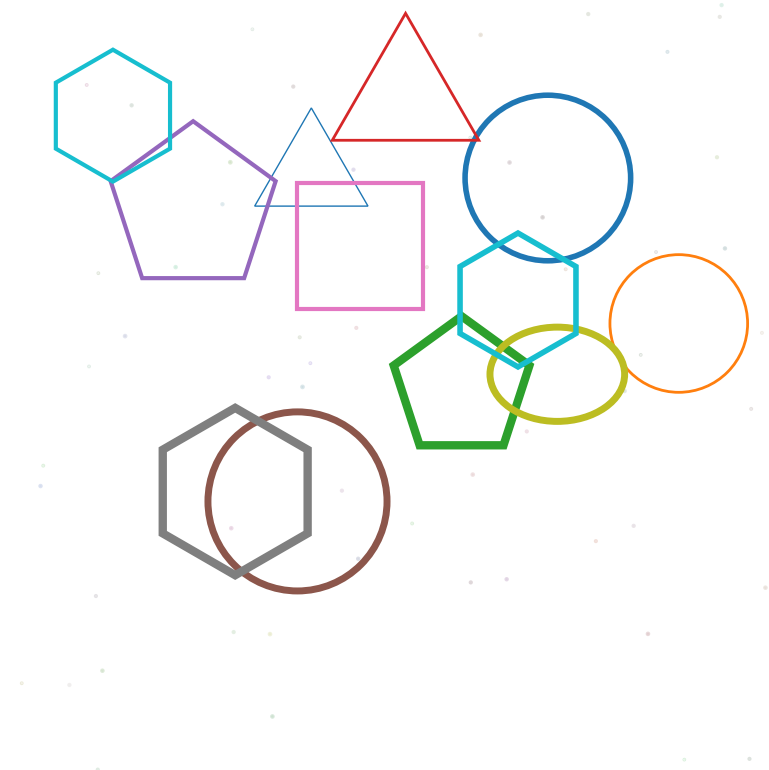[{"shape": "triangle", "thickness": 0.5, "radius": 0.42, "center": [0.404, 0.775]}, {"shape": "circle", "thickness": 2, "radius": 0.54, "center": [0.712, 0.769]}, {"shape": "circle", "thickness": 1, "radius": 0.45, "center": [0.882, 0.58]}, {"shape": "pentagon", "thickness": 3, "radius": 0.46, "center": [0.599, 0.497]}, {"shape": "triangle", "thickness": 1, "radius": 0.55, "center": [0.527, 0.873]}, {"shape": "pentagon", "thickness": 1.5, "radius": 0.56, "center": [0.251, 0.73]}, {"shape": "circle", "thickness": 2.5, "radius": 0.58, "center": [0.386, 0.349]}, {"shape": "square", "thickness": 1.5, "radius": 0.41, "center": [0.468, 0.68]}, {"shape": "hexagon", "thickness": 3, "radius": 0.54, "center": [0.305, 0.362]}, {"shape": "oval", "thickness": 2.5, "radius": 0.44, "center": [0.724, 0.514]}, {"shape": "hexagon", "thickness": 2, "radius": 0.43, "center": [0.673, 0.61]}, {"shape": "hexagon", "thickness": 1.5, "radius": 0.43, "center": [0.147, 0.85]}]